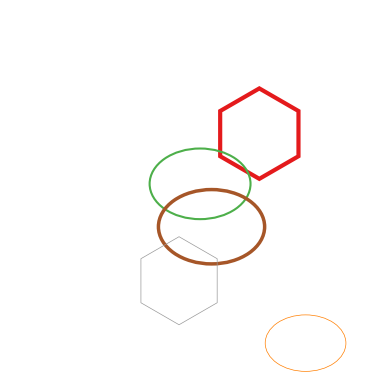[{"shape": "hexagon", "thickness": 3, "radius": 0.59, "center": [0.674, 0.653]}, {"shape": "oval", "thickness": 1.5, "radius": 0.66, "center": [0.52, 0.523]}, {"shape": "oval", "thickness": 0.5, "radius": 0.52, "center": [0.794, 0.109]}, {"shape": "oval", "thickness": 2.5, "radius": 0.69, "center": [0.549, 0.411]}, {"shape": "hexagon", "thickness": 0.5, "radius": 0.57, "center": [0.465, 0.271]}]